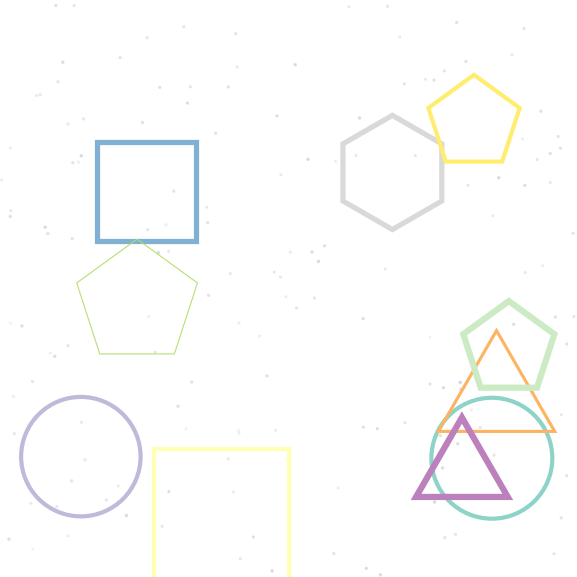[{"shape": "circle", "thickness": 2, "radius": 0.52, "center": [0.852, 0.206]}, {"shape": "square", "thickness": 2, "radius": 0.58, "center": [0.384, 0.104]}, {"shape": "circle", "thickness": 2, "radius": 0.52, "center": [0.14, 0.208]}, {"shape": "square", "thickness": 2.5, "radius": 0.43, "center": [0.254, 0.667]}, {"shape": "triangle", "thickness": 1.5, "radius": 0.58, "center": [0.86, 0.31]}, {"shape": "pentagon", "thickness": 0.5, "radius": 0.55, "center": [0.237, 0.475]}, {"shape": "hexagon", "thickness": 2.5, "radius": 0.49, "center": [0.679, 0.701]}, {"shape": "triangle", "thickness": 3, "radius": 0.46, "center": [0.8, 0.184]}, {"shape": "pentagon", "thickness": 3, "radius": 0.41, "center": [0.881, 0.395]}, {"shape": "pentagon", "thickness": 2, "radius": 0.42, "center": [0.821, 0.787]}]